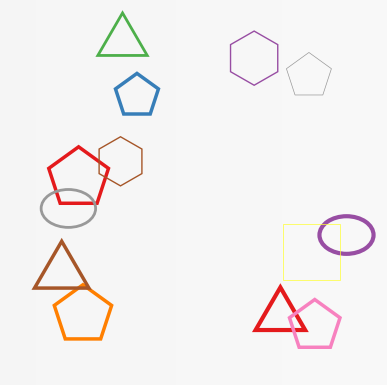[{"shape": "pentagon", "thickness": 2.5, "radius": 0.41, "center": [0.203, 0.538]}, {"shape": "triangle", "thickness": 3, "radius": 0.37, "center": [0.724, 0.18]}, {"shape": "pentagon", "thickness": 2.5, "radius": 0.29, "center": [0.353, 0.751]}, {"shape": "triangle", "thickness": 2, "radius": 0.37, "center": [0.316, 0.893]}, {"shape": "hexagon", "thickness": 1, "radius": 0.35, "center": [0.656, 0.849]}, {"shape": "oval", "thickness": 3, "radius": 0.35, "center": [0.894, 0.39]}, {"shape": "pentagon", "thickness": 2.5, "radius": 0.39, "center": [0.214, 0.183]}, {"shape": "square", "thickness": 0.5, "radius": 0.36, "center": [0.804, 0.345]}, {"shape": "hexagon", "thickness": 1, "radius": 0.32, "center": [0.311, 0.581]}, {"shape": "triangle", "thickness": 2.5, "radius": 0.41, "center": [0.159, 0.292]}, {"shape": "pentagon", "thickness": 2.5, "radius": 0.34, "center": [0.812, 0.153]}, {"shape": "oval", "thickness": 2, "radius": 0.35, "center": [0.176, 0.459]}, {"shape": "pentagon", "thickness": 0.5, "radius": 0.31, "center": [0.797, 0.803]}]